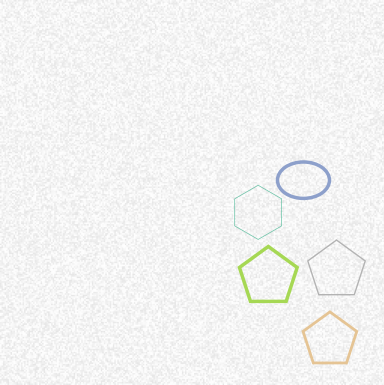[{"shape": "hexagon", "thickness": 0.5, "radius": 0.35, "center": [0.671, 0.448]}, {"shape": "oval", "thickness": 2.5, "radius": 0.34, "center": [0.788, 0.532]}, {"shape": "pentagon", "thickness": 2.5, "radius": 0.39, "center": [0.697, 0.281]}, {"shape": "pentagon", "thickness": 2, "radius": 0.37, "center": [0.857, 0.117]}, {"shape": "pentagon", "thickness": 1, "radius": 0.39, "center": [0.874, 0.298]}]